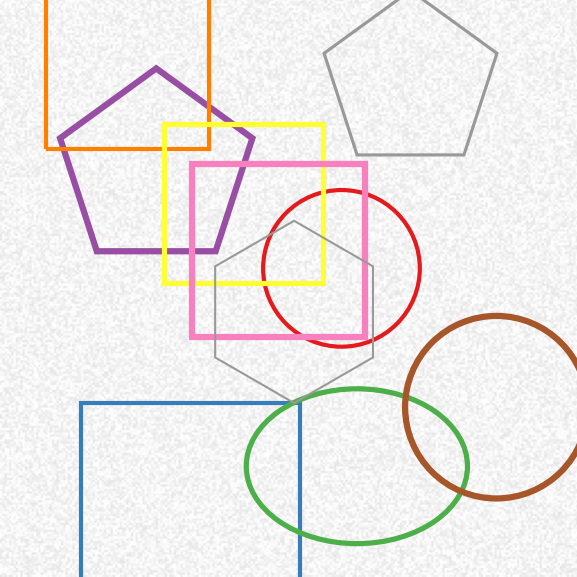[{"shape": "circle", "thickness": 2, "radius": 0.68, "center": [0.591, 0.534]}, {"shape": "square", "thickness": 2, "radius": 0.95, "center": [0.33, 0.112]}, {"shape": "oval", "thickness": 2.5, "radius": 0.96, "center": [0.618, 0.192]}, {"shape": "pentagon", "thickness": 3, "radius": 0.88, "center": [0.271, 0.706]}, {"shape": "square", "thickness": 2, "radius": 0.7, "center": [0.221, 0.882]}, {"shape": "square", "thickness": 2.5, "radius": 0.69, "center": [0.422, 0.647]}, {"shape": "circle", "thickness": 3, "radius": 0.79, "center": [0.86, 0.294]}, {"shape": "square", "thickness": 3, "radius": 0.75, "center": [0.482, 0.565]}, {"shape": "pentagon", "thickness": 1.5, "radius": 0.79, "center": [0.711, 0.858]}, {"shape": "hexagon", "thickness": 1, "radius": 0.79, "center": [0.509, 0.459]}]